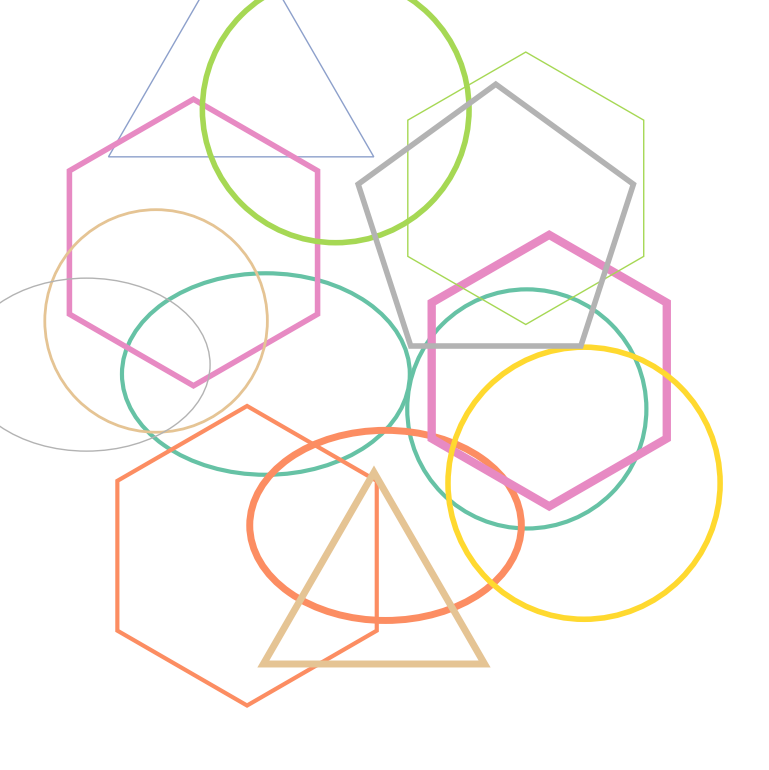[{"shape": "circle", "thickness": 1.5, "radius": 0.78, "center": [0.684, 0.469]}, {"shape": "oval", "thickness": 1.5, "radius": 0.93, "center": [0.345, 0.514]}, {"shape": "hexagon", "thickness": 1.5, "radius": 0.97, "center": [0.321, 0.278]}, {"shape": "oval", "thickness": 2.5, "radius": 0.88, "center": [0.501, 0.318]}, {"shape": "triangle", "thickness": 0.5, "radius": 0.99, "center": [0.313, 0.896]}, {"shape": "hexagon", "thickness": 2, "radius": 0.93, "center": [0.251, 0.685]}, {"shape": "hexagon", "thickness": 3, "radius": 0.88, "center": [0.713, 0.519]}, {"shape": "hexagon", "thickness": 0.5, "radius": 0.88, "center": [0.683, 0.756]}, {"shape": "circle", "thickness": 2, "radius": 0.87, "center": [0.436, 0.858]}, {"shape": "circle", "thickness": 2, "radius": 0.88, "center": [0.759, 0.372]}, {"shape": "triangle", "thickness": 2.5, "radius": 0.83, "center": [0.486, 0.221]}, {"shape": "circle", "thickness": 1, "radius": 0.72, "center": [0.203, 0.583]}, {"shape": "oval", "thickness": 0.5, "radius": 0.8, "center": [0.112, 0.526]}, {"shape": "pentagon", "thickness": 2, "radius": 0.94, "center": [0.644, 0.703]}]